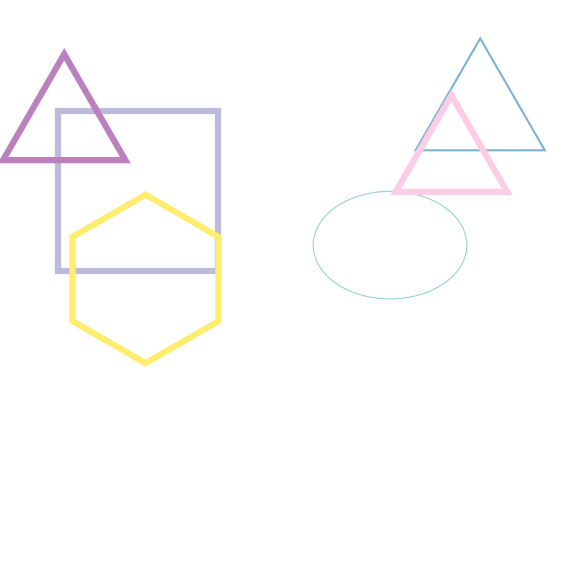[{"shape": "oval", "thickness": 0.5, "radius": 0.67, "center": [0.675, 0.575]}, {"shape": "square", "thickness": 3, "radius": 0.69, "center": [0.239, 0.668]}, {"shape": "triangle", "thickness": 1, "radius": 0.65, "center": [0.832, 0.803]}, {"shape": "triangle", "thickness": 3, "radius": 0.56, "center": [0.782, 0.723]}, {"shape": "triangle", "thickness": 3, "radius": 0.61, "center": [0.111, 0.783]}, {"shape": "hexagon", "thickness": 3, "radius": 0.73, "center": [0.252, 0.516]}]